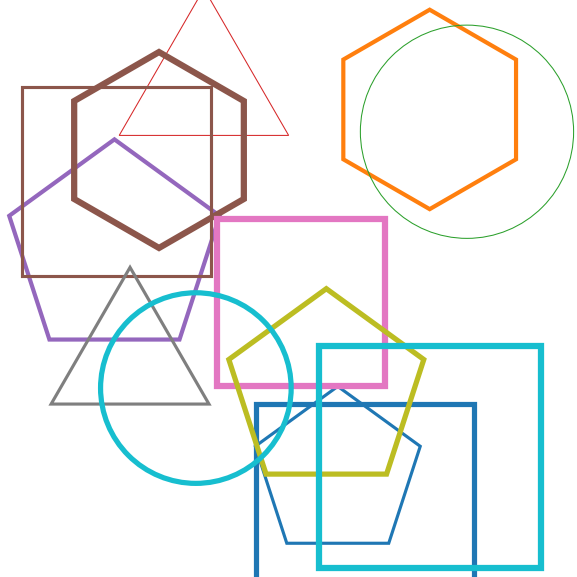[{"shape": "square", "thickness": 2.5, "radius": 0.94, "center": [0.632, 0.111]}, {"shape": "pentagon", "thickness": 1.5, "radius": 0.75, "center": [0.585, 0.18]}, {"shape": "hexagon", "thickness": 2, "radius": 0.86, "center": [0.744, 0.81]}, {"shape": "circle", "thickness": 0.5, "radius": 0.92, "center": [0.809, 0.771]}, {"shape": "triangle", "thickness": 0.5, "radius": 0.85, "center": [0.353, 0.849]}, {"shape": "pentagon", "thickness": 2, "radius": 0.96, "center": [0.198, 0.566]}, {"shape": "square", "thickness": 1.5, "radius": 0.82, "center": [0.201, 0.685]}, {"shape": "hexagon", "thickness": 3, "radius": 0.85, "center": [0.275, 0.739]}, {"shape": "square", "thickness": 3, "radius": 0.72, "center": [0.522, 0.475]}, {"shape": "triangle", "thickness": 1.5, "radius": 0.79, "center": [0.225, 0.378]}, {"shape": "pentagon", "thickness": 2.5, "radius": 0.89, "center": [0.565, 0.322]}, {"shape": "circle", "thickness": 2.5, "radius": 0.83, "center": [0.339, 0.327]}, {"shape": "square", "thickness": 3, "radius": 0.96, "center": [0.744, 0.207]}]